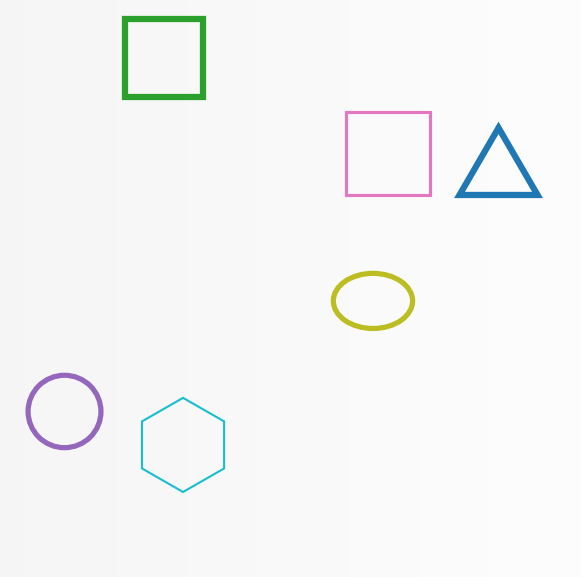[{"shape": "triangle", "thickness": 3, "radius": 0.39, "center": [0.858, 0.7]}, {"shape": "square", "thickness": 3, "radius": 0.34, "center": [0.282, 0.899]}, {"shape": "circle", "thickness": 2.5, "radius": 0.31, "center": [0.111, 0.287]}, {"shape": "square", "thickness": 1.5, "radius": 0.36, "center": [0.667, 0.734]}, {"shape": "oval", "thickness": 2.5, "radius": 0.34, "center": [0.642, 0.478]}, {"shape": "hexagon", "thickness": 1, "radius": 0.41, "center": [0.315, 0.229]}]